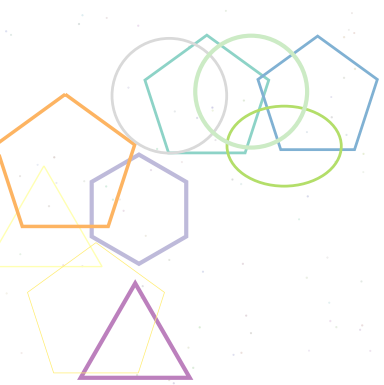[{"shape": "pentagon", "thickness": 2, "radius": 0.85, "center": [0.537, 0.74]}, {"shape": "triangle", "thickness": 1, "radius": 0.87, "center": [0.114, 0.395]}, {"shape": "hexagon", "thickness": 3, "radius": 0.71, "center": [0.361, 0.457]}, {"shape": "pentagon", "thickness": 2, "radius": 0.82, "center": [0.825, 0.743]}, {"shape": "pentagon", "thickness": 2.5, "radius": 0.95, "center": [0.169, 0.565]}, {"shape": "oval", "thickness": 2, "radius": 0.74, "center": [0.738, 0.62]}, {"shape": "circle", "thickness": 2, "radius": 0.74, "center": [0.44, 0.751]}, {"shape": "triangle", "thickness": 3, "radius": 0.82, "center": [0.351, 0.1]}, {"shape": "circle", "thickness": 3, "radius": 0.73, "center": [0.652, 0.762]}, {"shape": "pentagon", "thickness": 0.5, "radius": 0.94, "center": [0.249, 0.183]}]